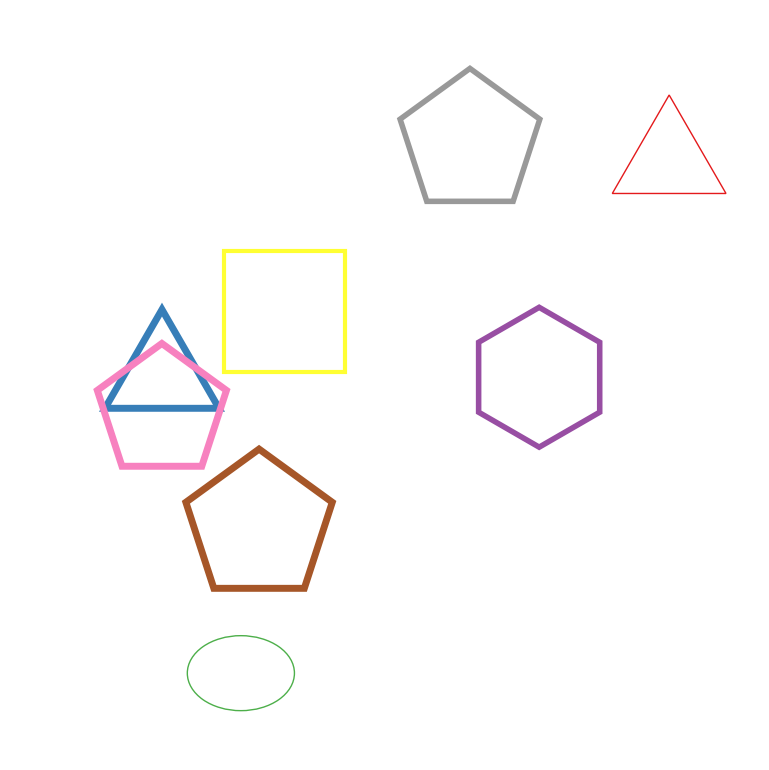[{"shape": "triangle", "thickness": 0.5, "radius": 0.43, "center": [0.869, 0.791]}, {"shape": "triangle", "thickness": 2.5, "radius": 0.43, "center": [0.21, 0.512]}, {"shape": "oval", "thickness": 0.5, "radius": 0.35, "center": [0.313, 0.126]}, {"shape": "hexagon", "thickness": 2, "radius": 0.45, "center": [0.7, 0.51]}, {"shape": "square", "thickness": 1.5, "radius": 0.39, "center": [0.37, 0.596]}, {"shape": "pentagon", "thickness": 2.5, "radius": 0.5, "center": [0.336, 0.317]}, {"shape": "pentagon", "thickness": 2.5, "radius": 0.44, "center": [0.21, 0.466]}, {"shape": "pentagon", "thickness": 2, "radius": 0.48, "center": [0.61, 0.816]}]